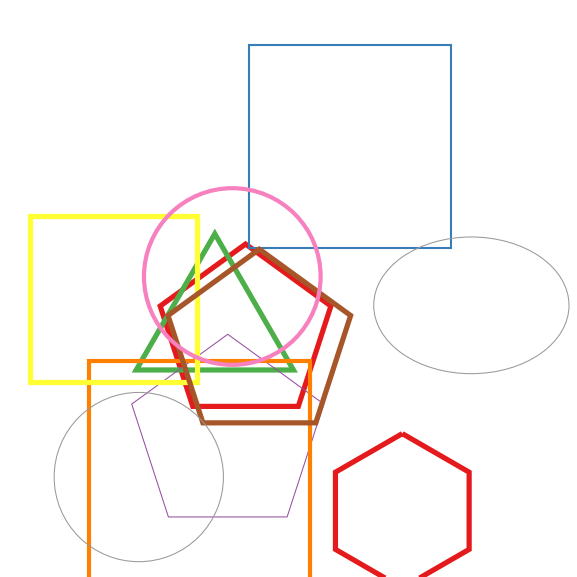[{"shape": "pentagon", "thickness": 2.5, "radius": 0.78, "center": [0.425, 0.421]}, {"shape": "hexagon", "thickness": 2.5, "radius": 0.67, "center": [0.697, 0.115]}, {"shape": "square", "thickness": 1, "radius": 0.88, "center": [0.606, 0.745]}, {"shape": "triangle", "thickness": 2.5, "radius": 0.79, "center": [0.372, 0.437]}, {"shape": "pentagon", "thickness": 0.5, "radius": 0.87, "center": [0.394, 0.245]}, {"shape": "square", "thickness": 2, "radius": 0.95, "center": [0.345, 0.184]}, {"shape": "square", "thickness": 2.5, "radius": 0.72, "center": [0.197, 0.481]}, {"shape": "pentagon", "thickness": 2.5, "radius": 0.83, "center": [0.449, 0.401]}, {"shape": "circle", "thickness": 2, "radius": 0.76, "center": [0.402, 0.52]}, {"shape": "circle", "thickness": 0.5, "radius": 0.73, "center": [0.24, 0.173]}, {"shape": "oval", "thickness": 0.5, "radius": 0.85, "center": [0.816, 0.47]}]